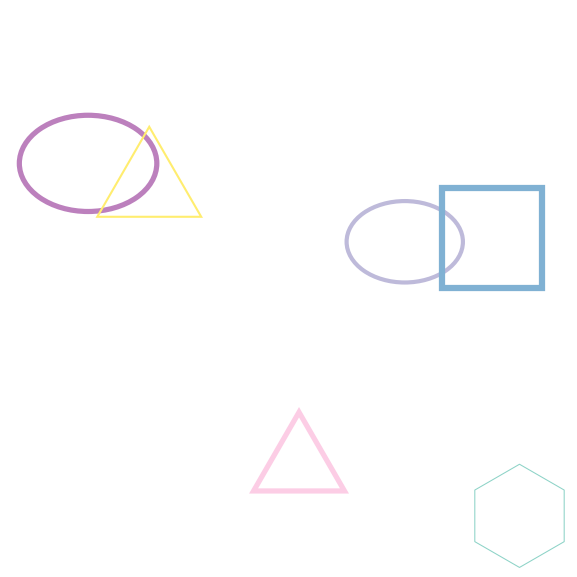[{"shape": "hexagon", "thickness": 0.5, "radius": 0.45, "center": [0.9, 0.106]}, {"shape": "oval", "thickness": 2, "radius": 0.5, "center": [0.701, 0.58]}, {"shape": "square", "thickness": 3, "radius": 0.43, "center": [0.851, 0.587]}, {"shape": "triangle", "thickness": 2.5, "radius": 0.45, "center": [0.518, 0.194]}, {"shape": "oval", "thickness": 2.5, "radius": 0.6, "center": [0.153, 0.716]}, {"shape": "triangle", "thickness": 1, "radius": 0.52, "center": [0.258, 0.676]}]